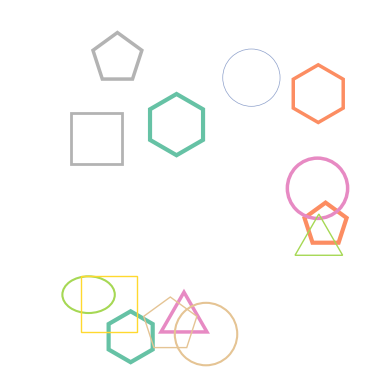[{"shape": "hexagon", "thickness": 3, "radius": 0.33, "center": [0.339, 0.125]}, {"shape": "hexagon", "thickness": 3, "radius": 0.4, "center": [0.459, 0.676]}, {"shape": "hexagon", "thickness": 2.5, "radius": 0.37, "center": [0.827, 0.757]}, {"shape": "pentagon", "thickness": 3, "radius": 0.29, "center": [0.846, 0.416]}, {"shape": "circle", "thickness": 0.5, "radius": 0.37, "center": [0.653, 0.798]}, {"shape": "triangle", "thickness": 2.5, "radius": 0.34, "center": [0.478, 0.172]}, {"shape": "circle", "thickness": 2.5, "radius": 0.39, "center": [0.825, 0.511]}, {"shape": "oval", "thickness": 1.5, "radius": 0.34, "center": [0.23, 0.235]}, {"shape": "triangle", "thickness": 1, "radius": 0.36, "center": [0.828, 0.373]}, {"shape": "square", "thickness": 1, "radius": 0.36, "center": [0.284, 0.209]}, {"shape": "circle", "thickness": 1.5, "radius": 0.41, "center": [0.535, 0.132]}, {"shape": "pentagon", "thickness": 1, "radius": 0.36, "center": [0.442, 0.156]}, {"shape": "square", "thickness": 2, "radius": 0.33, "center": [0.252, 0.64]}, {"shape": "pentagon", "thickness": 2.5, "radius": 0.33, "center": [0.305, 0.849]}]